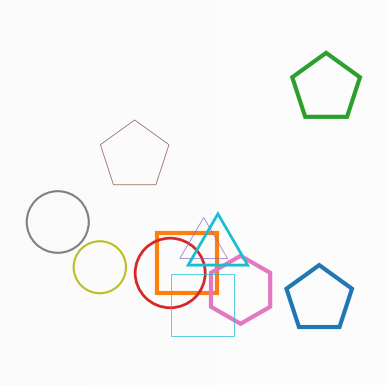[{"shape": "pentagon", "thickness": 3, "radius": 0.44, "center": [0.824, 0.223]}, {"shape": "square", "thickness": 3, "radius": 0.39, "center": [0.484, 0.317]}, {"shape": "pentagon", "thickness": 3, "radius": 0.46, "center": [0.842, 0.771]}, {"shape": "circle", "thickness": 2, "radius": 0.45, "center": [0.439, 0.291]}, {"shape": "triangle", "thickness": 0.5, "radius": 0.36, "center": [0.526, 0.364]}, {"shape": "pentagon", "thickness": 0.5, "radius": 0.47, "center": [0.348, 0.595]}, {"shape": "hexagon", "thickness": 3, "radius": 0.44, "center": [0.621, 0.247]}, {"shape": "circle", "thickness": 1.5, "radius": 0.4, "center": [0.149, 0.423]}, {"shape": "circle", "thickness": 1.5, "radius": 0.34, "center": [0.258, 0.306]}, {"shape": "square", "thickness": 0.5, "radius": 0.4, "center": [0.522, 0.207]}, {"shape": "triangle", "thickness": 2, "radius": 0.44, "center": [0.562, 0.356]}]